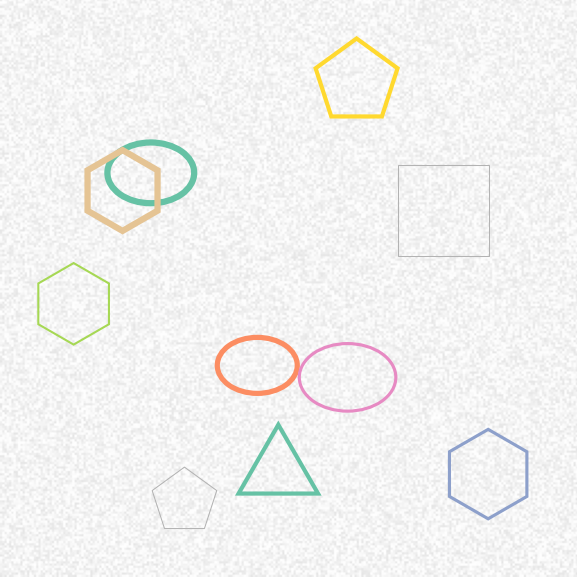[{"shape": "triangle", "thickness": 2, "radius": 0.4, "center": [0.482, 0.184]}, {"shape": "oval", "thickness": 3, "radius": 0.38, "center": [0.261, 0.7]}, {"shape": "oval", "thickness": 2.5, "radius": 0.35, "center": [0.446, 0.366]}, {"shape": "hexagon", "thickness": 1.5, "radius": 0.39, "center": [0.845, 0.178]}, {"shape": "oval", "thickness": 1.5, "radius": 0.42, "center": [0.602, 0.346]}, {"shape": "hexagon", "thickness": 1, "radius": 0.35, "center": [0.127, 0.473]}, {"shape": "pentagon", "thickness": 2, "radius": 0.37, "center": [0.617, 0.858]}, {"shape": "hexagon", "thickness": 3, "radius": 0.35, "center": [0.212, 0.669]}, {"shape": "square", "thickness": 0.5, "radius": 0.39, "center": [0.768, 0.634]}, {"shape": "pentagon", "thickness": 0.5, "radius": 0.29, "center": [0.319, 0.131]}]